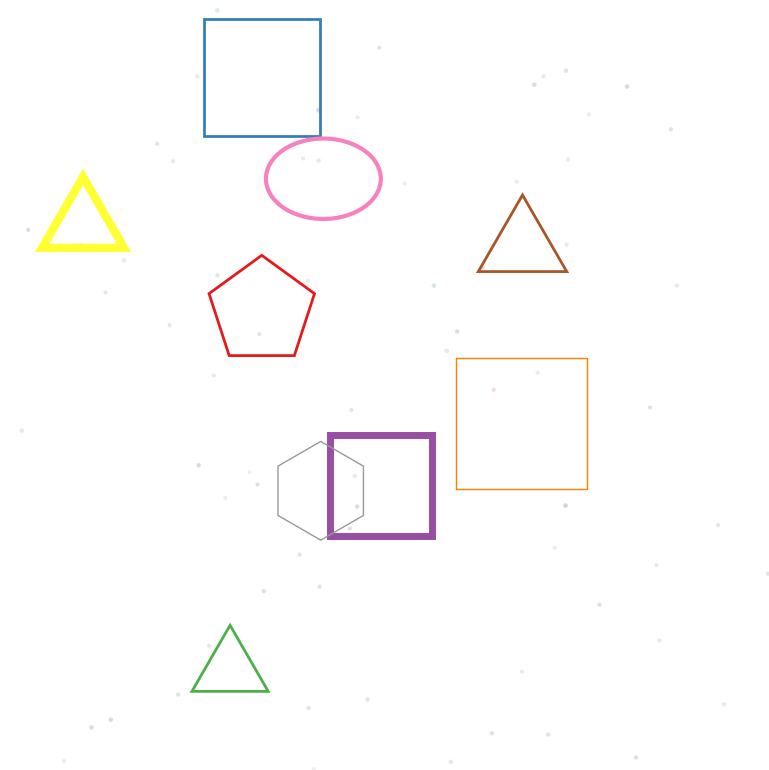[{"shape": "pentagon", "thickness": 1, "radius": 0.36, "center": [0.34, 0.596]}, {"shape": "square", "thickness": 1, "radius": 0.38, "center": [0.34, 0.9]}, {"shape": "triangle", "thickness": 1, "radius": 0.29, "center": [0.299, 0.131]}, {"shape": "square", "thickness": 2.5, "radius": 0.33, "center": [0.495, 0.369]}, {"shape": "square", "thickness": 0.5, "radius": 0.43, "center": [0.677, 0.45]}, {"shape": "triangle", "thickness": 3, "radius": 0.31, "center": [0.108, 0.709]}, {"shape": "triangle", "thickness": 1, "radius": 0.33, "center": [0.679, 0.68]}, {"shape": "oval", "thickness": 1.5, "radius": 0.37, "center": [0.42, 0.768]}, {"shape": "hexagon", "thickness": 0.5, "radius": 0.32, "center": [0.417, 0.363]}]